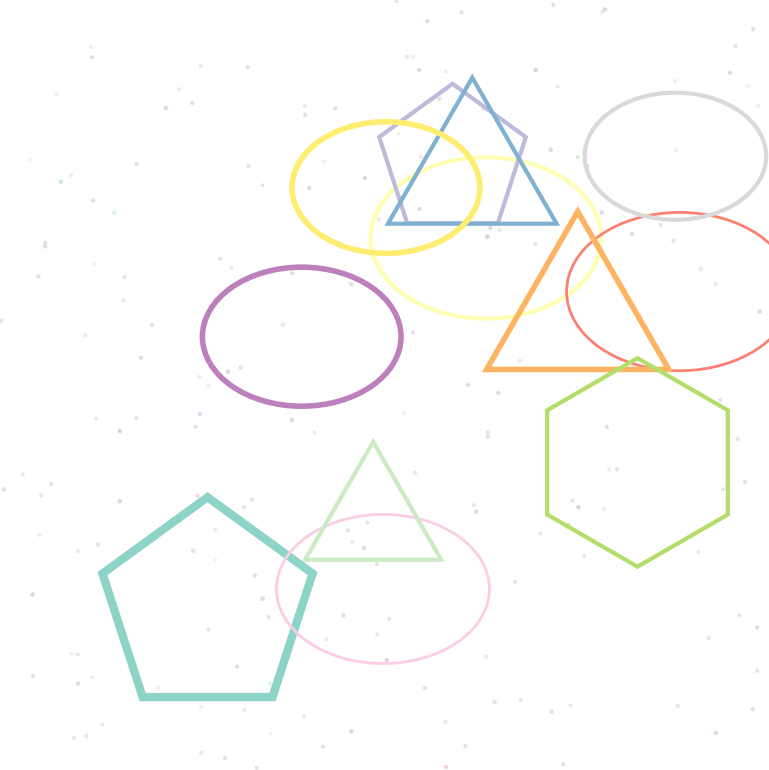[{"shape": "pentagon", "thickness": 3, "radius": 0.72, "center": [0.27, 0.211]}, {"shape": "oval", "thickness": 1.5, "radius": 0.75, "center": [0.631, 0.691]}, {"shape": "pentagon", "thickness": 1.5, "radius": 0.5, "center": [0.588, 0.791]}, {"shape": "oval", "thickness": 1, "radius": 0.73, "center": [0.883, 0.621]}, {"shape": "triangle", "thickness": 1.5, "radius": 0.63, "center": [0.613, 0.773]}, {"shape": "triangle", "thickness": 2, "radius": 0.68, "center": [0.75, 0.589]}, {"shape": "hexagon", "thickness": 1.5, "radius": 0.68, "center": [0.828, 0.399]}, {"shape": "oval", "thickness": 1, "radius": 0.69, "center": [0.497, 0.235]}, {"shape": "oval", "thickness": 1.5, "radius": 0.59, "center": [0.877, 0.797]}, {"shape": "oval", "thickness": 2, "radius": 0.64, "center": [0.392, 0.563]}, {"shape": "triangle", "thickness": 1.5, "radius": 0.51, "center": [0.485, 0.324]}, {"shape": "oval", "thickness": 2, "radius": 0.61, "center": [0.501, 0.756]}]